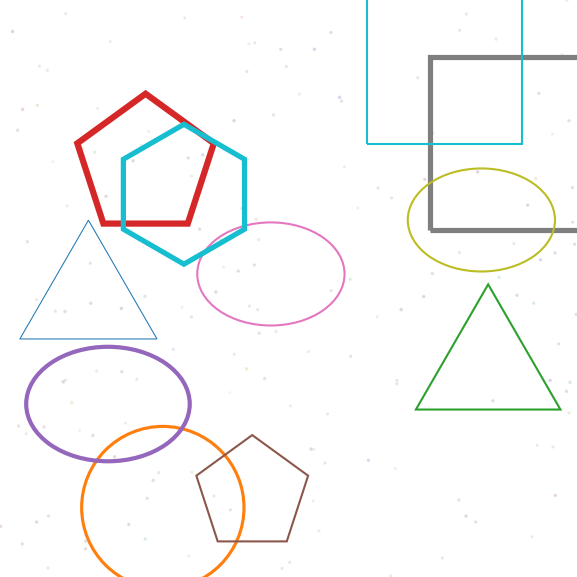[{"shape": "triangle", "thickness": 0.5, "radius": 0.69, "center": [0.153, 0.481]}, {"shape": "circle", "thickness": 1.5, "radius": 0.7, "center": [0.282, 0.12]}, {"shape": "triangle", "thickness": 1, "radius": 0.72, "center": [0.845, 0.362]}, {"shape": "pentagon", "thickness": 3, "radius": 0.62, "center": [0.252, 0.713]}, {"shape": "oval", "thickness": 2, "radius": 0.71, "center": [0.187, 0.3]}, {"shape": "pentagon", "thickness": 1, "radius": 0.51, "center": [0.437, 0.144]}, {"shape": "oval", "thickness": 1, "radius": 0.64, "center": [0.469, 0.525]}, {"shape": "square", "thickness": 2.5, "radius": 0.75, "center": [0.894, 0.75]}, {"shape": "oval", "thickness": 1, "radius": 0.64, "center": [0.834, 0.618]}, {"shape": "hexagon", "thickness": 2.5, "radius": 0.61, "center": [0.319, 0.663]}, {"shape": "square", "thickness": 1, "radius": 0.67, "center": [0.77, 0.883]}]